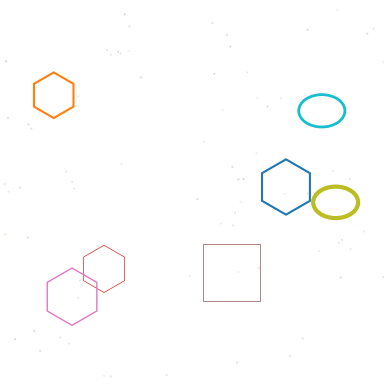[{"shape": "hexagon", "thickness": 1.5, "radius": 0.36, "center": [0.743, 0.514]}, {"shape": "hexagon", "thickness": 1.5, "radius": 0.3, "center": [0.14, 0.753]}, {"shape": "hexagon", "thickness": 0.5, "radius": 0.31, "center": [0.27, 0.302]}, {"shape": "square", "thickness": 0.5, "radius": 0.37, "center": [0.602, 0.292]}, {"shape": "hexagon", "thickness": 1, "radius": 0.37, "center": [0.187, 0.229]}, {"shape": "oval", "thickness": 3, "radius": 0.29, "center": [0.872, 0.474]}, {"shape": "oval", "thickness": 2, "radius": 0.3, "center": [0.836, 0.712]}]